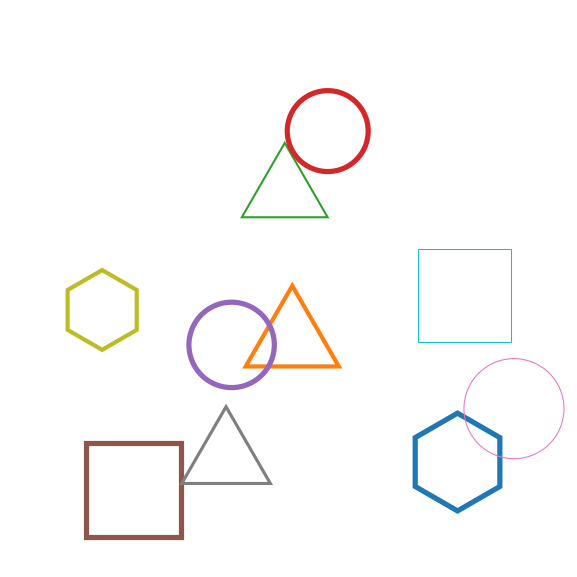[{"shape": "hexagon", "thickness": 2.5, "radius": 0.42, "center": [0.792, 0.199]}, {"shape": "triangle", "thickness": 2, "radius": 0.47, "center": [0.506, 0.411]}, {"shape": "triangle", "thickness": 1, "radius": 0.43, "center": [0.493, 0.666]}, {"shape": "circle", "thickness": 2.5, "radius": 0.35, "center": [0.567, 0.772]}, {"shape": "circle", "thickness": 2.5, "radius": 0.37, "center": [0.401, 0.402]}, {"shape": "square", "thickness": 2.5, "radius": 0.41, "center": [0.231, 0.15]}, {"shape": "circle", "thickness": 0.5, "radius": 0.43, "center": [0.89, 0.291]}, {"shape": "triangle", "thickness": 1.5, "radius": 0.44, "center": [0.391, 0.206]}, {"shape": "hexagon", "thickness": 2, "radius": 0.35, "center": [0.177, 0.462]}, {"shape": "square", "thickness": 0.5, "radius": 0.4, "center": [0.804, 0.487]}]